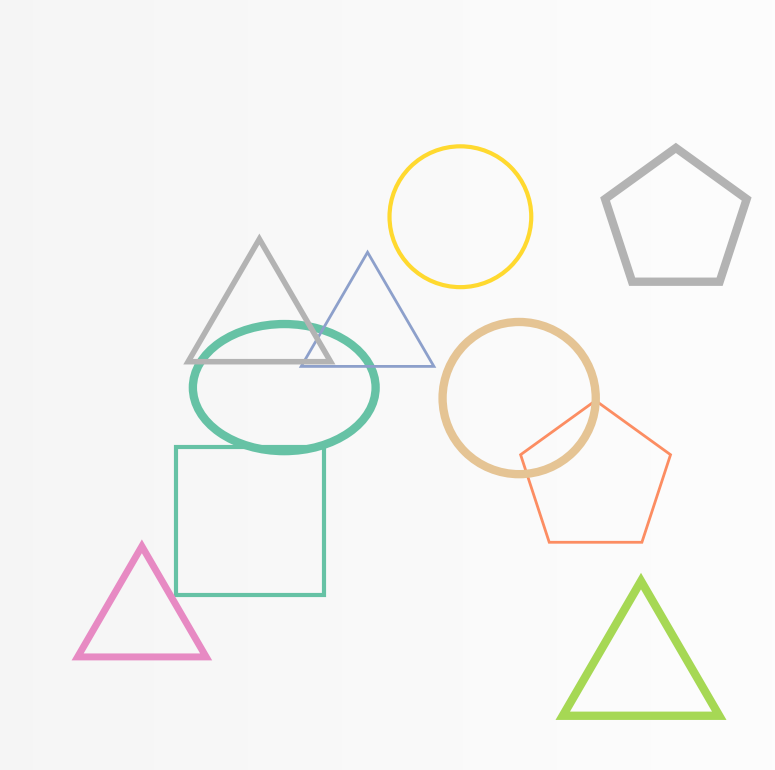[{"shape": "oval", "thickness": 3, "radius": 0.59, "center": [0.367, 0.497]}, {"shape": "square", "thickness": 1.5, "radius": 0.48, "center": [0.323, 0.324]}, {"shape": "pentagon", "thickness": 1, "radius": 0.51, "center": [0.768, 0.378]}, {"shape": "triangle", "thickness": 1, "radius": 0.49, "center": [0.474, 0.574]}, {"shape": "triangle", "thickness": 2.5, "radius": 0.48, "center": [0.183, 0.195]}, {"shape": "triangle", "thickness": 3, "radius": 0.58, "center": [0.827, 0.129]}, {"shape": "circle", "thickness": 1.5, "radius": 0.46, "center": [0.594, 0.719]}, {"shape": "circle", "thickness": 3, "radius": 0.49, "center": [0.67, 0.483]}, {"shape": "triangle", "thickness": 2, "radius": 0.53, "center": [0.335, 0.583]}, {"shape": "pentagon", "thickness": 3, "radius": 0.48, "center": [0.872, 0.712]}]